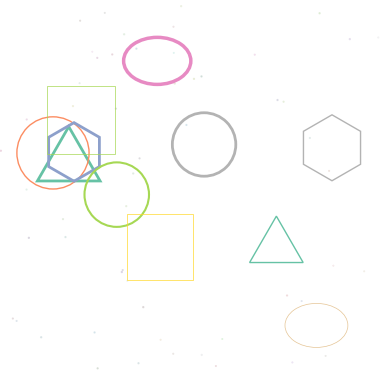[{"shape": "triangle", "thickness": 1, "radius": 0.4, "center": [0.718, 0.358]}, {"shape": "triangle", "thickness": 2, "radius": 0.47, "center": [0.179, 0.577]}, {"shape": "circle", "thickness": 1, "radius": 0.47, "center": [0.138, 0.603]}, {"shape": "hexagon", "thickness": 2, "radius": 0.38, "center": [0.192, 0.605]}, {"shape": "oval", "thickness": 2.5, "radius": 0.44, "center": [0.408, 0.842]}, {"shape": "square", "thickness": 0.5, "radius": 0.44, "center": [0.21, 0.688]}, {"shape": "circle", "thickness": 1.5, "radius": 0.42, "center": [0.303, 0.494]}, {"shape": "square", "thickness": 0.5, "radius": 0.43, "center": [0.416, 0.358]}, {"shape": "oval", "thickness": 0.5, "radius": 0.41, "center": [0.822, 0.155]}, {"shape": "hexagon", "thickness": 1, "radius": 0.43, "center": [0.862, 0.616]}, {"shape": "circle", "thickness": 2, "radius": 0.41, "center": [0.53, 0.625]}]